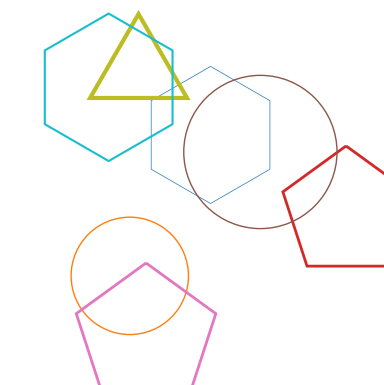[{"shape": "hexagon", "thickness": 0.5, "radius": 0.89, "center": [0.547, 0.649]}, {"shape": "circle", "thickness": 1, "radius": 0.76, "center": [0.337, 0.283]}, {"shape": "pentagon", "thickness": 2, "radius": 0.86, "center": [0.899, 0.448]}, {"shape": "circle", "thickness": 1, "radius": 1.0, "center": [0.676, 0.605]}, {"shape": "pentagon", "thickness": 2, "radius": 0.95, "center": [0.379, 0.126]}, {"shape": "triangle", "thickness": 3, "radius": 0.73, "center": [0.36, 0.818]}, {"shape": "hexagon", "thickness": 1.5, "radius": 0.96, "center": [0.282, 0.773]}]